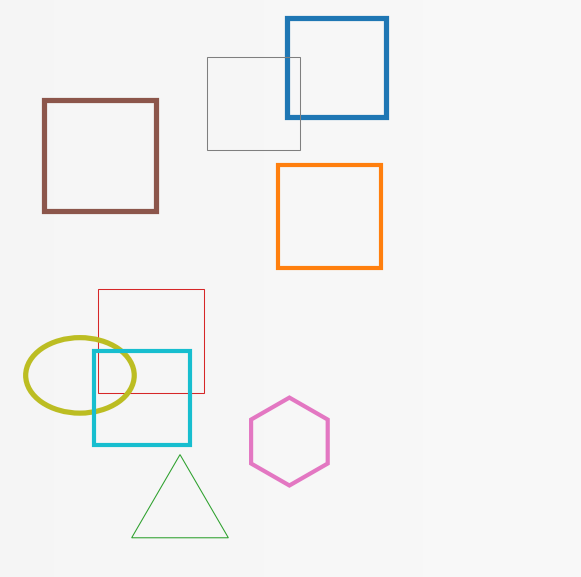[{"shape": "square", "thickness": 2.5, "radius": 0.43, "center": [0.579, 0.882]}, {"shape": "square", "thickness": 2, "radius": 0.45, "center": [0.567, 0.624]}, {"shape": "triangle", "thickness": 0.5, "radius": 0.48, "center": [0.31, 0.116]}, {"shape": "square", "thickness": 0.5, "radius": 0.45, "center": [0.26, 0.409]}, {"shape": "square", "thickness": 2.5, "radius": 0.48, "center": [0.172, 0.73]}, {"shape": "hexagon", "thickness": 2, "radius": 0.38, "center": [0.498, 0.235]}, {"shape": "square", "thickness": 0.5, "radius": 0.4, "center": [0.436, 0.82]}, {"shape": "oval", "thickness": 2.5, "radius": 0.47, "center": [0.138, 0.349]}, {"shape": "square", "thickness": 2, "radius": 0.41, "center": [0.244, 0.31]}]